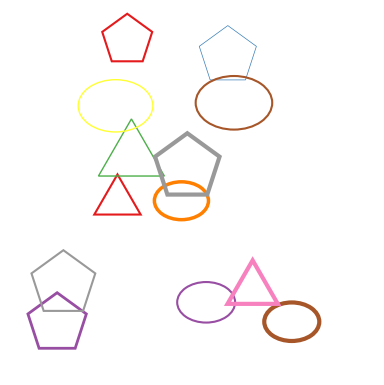[{"shape": "triangle", "thickness": 1.5, "radius": 0.35, "center": [0.305, 0.477]}, {"shape": "pentagon", "thickness": 1.5, "radius": 0.34, "center": [0.33, 0.896]}, {"shape": "pentagon", "thickness": 0.5, "radius": 0.39, "center": [0.592, 0.856]}, {"shape": "triangle", "thickness": 1, "radius": 0.49, "center": [0.341, 0.592]}, {"shape": "pentagon", "thickness": 2, "radius": 0.4, "center": [0.148, 0.16]}, {"shape": "oval", "thickness": 1.5, "radius": 0.38, "center": [0.535, 0.215]}, {"shape": "oval", "thickness": 2.5, "radius": 0.35, "center": [0.471, 0.479]}, {"shape": "oval", "thickness": 1, "radius": 0.48, "center": [0.3, 0.725]}, {"shape": "oval", "thickness": 1.5, "radius": 0.5, "center": [0.608, 0.733]}, {"shape": "oval", "thickness": 3, "radius": 0.36, "center": [0.758, 0.164]}, {"shape": "triangle", "thickness": 3, "radius": 0.38, "center": [0.656, 0.248]}, {"shape": "pentagon", "thickness": 3, "radius": 0.44, "center": [0.487, 0.566]}, {"shape": "pentagon", "thickness": 1.5, "radius": 0.44, "center": [0.165, 0.263]}]